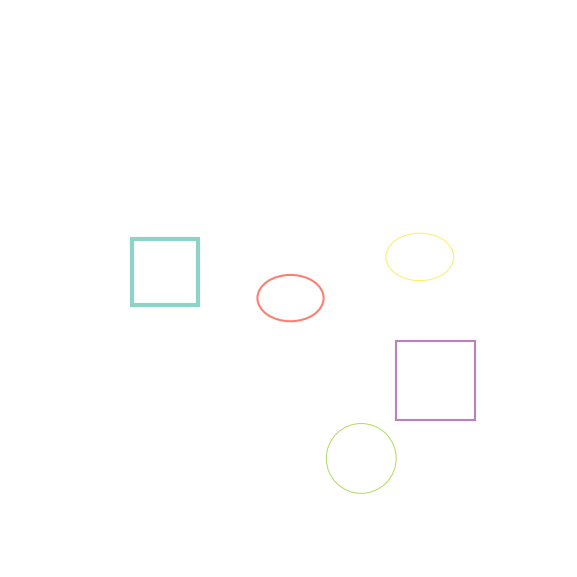[{"shape": "square", "thickness": 2, "radius": 0.29, "center": [0.286, 0.528]}, {"shape": "oval", "thickness": 1, "radius": 0.29, "center": [0.503, 0.483]}, {"shape": "circle", "thickness": 0.5, "radius": 0.3, "center": [0.626, 0.205]}, {"shape": "square", "thickness": 1, "radius": 0.34, "center": [0.754, 0.341]}, {"shape": "oval", "thickness": 0.5, "radius": 0.29, "center": [0.727, 0.554]}]